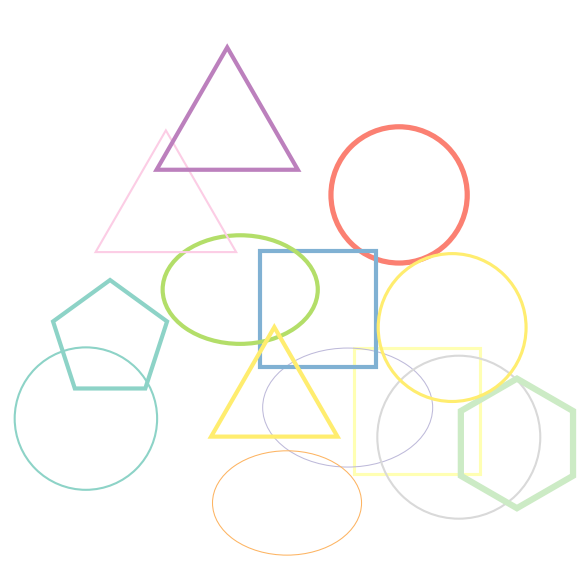[{"shape": "circle", "thickness": 1, "radius": 0.62, "center": [0.149, 0.274]}, {"shape": "pentagon", "thickness": 2, "radius": 0.52, "center": [0.191, 0.41]}, {"shape": "square", "thickness": 1.5, "radius": 0.55, "center": [0.723, 0.287]}, {"shape": "oval", "thickness": 0.5, "radius": 0.74, "center": [0.602, 0.293]}, {"shape": "circle", "thickness": 2.5, "radius": 0.59, "center": [0.691, 0.662]}, {"shape": "square", "thickness": 2, "radius": 0.5, "center": [0.55, 0.464]}, {"shape": "oval", "thickness": 0.5, "radius": 0.65, "center": [0.497, 0.128]}, {"shape": "oval", "thickness": 2, "radius": 0.67, "center": [0.416, 0.498]}, {"shape": "triangle", "thickness": 1, "radius": 0.7, "center": [0.287, 0.633]}, {"shape": "circle", "thickness": 1, "radius": 0.71, "center": [0.794, 0.242]}, {"shape": "triangle", "thickness": 2, "radius": 0.71, "center": [0.393, 0.776]}, {"shape": "hexagon", "thickness": 3, "radius": 0.56, "center": [0.895, 0.231]}, {"shape": "circle", "thickness": 1.5, "radius": 0.64, "center": [0.783, 0.432]}, {"shape": "triangle", "thickness": 2, "radius": 0.63, "center": [0.475, 0.306]}]